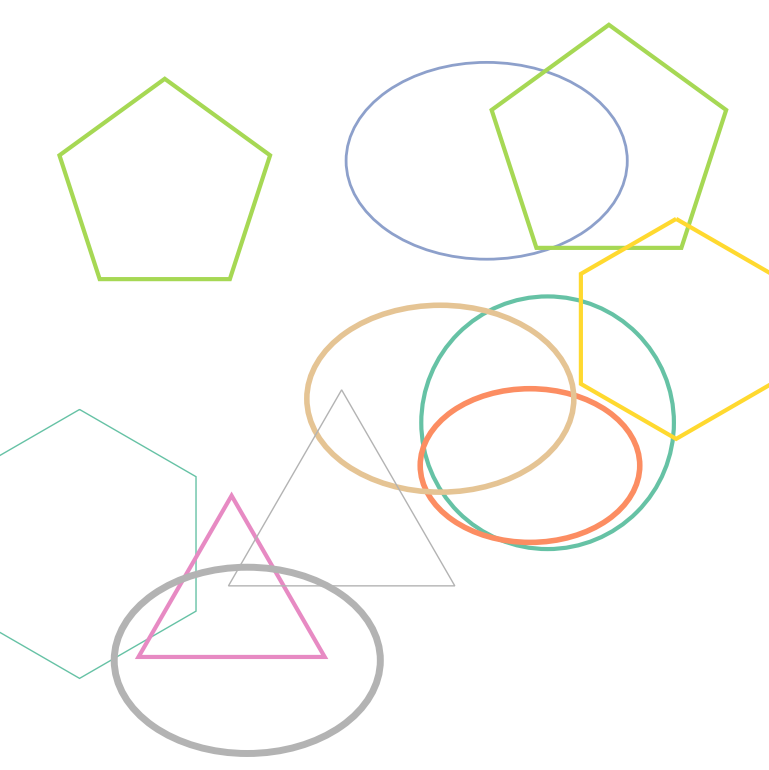[{"shape": "circle", "thickness": 1.5, "radius": 0.82, "center": [0.711, 0.451]}, {"shape": "hexagon", "thickness": 0.5, "radius": 0.87, "center": [0.103, 0.294]}, {"shape": "oval", "thickness": 2, "radius": 0.71, "center": [0.688, 0.395]}, {"shape": "oval", "thickness": 1, "radius": 0.91, "center": [0.632, 0.791]}, {"shape": "triangle", "thickness": 1.5, "radius": 0.7, "center": [0.301, 0.217]}, {"shape": "pentagon", "thickness": 1.5, "radius": 0.8, "center": [0.791, 0.808]}, {"shape": "pentagon", "thickness": 1.5, "radius": 0.72, "center": [0.214, 0.754]}, {"shape": "hexagon", "thickness": 1.5, "radius": 0.71, "center": [0.878, 0.573]}, {"shape": "oval", "thickness": 2, "radius": 0.87, "center": [0.572, 0.482]}, {"shape": "oval", "thickness": 2.5, "radius": 0.86, "center": [0.321, 0.142]}, {"shape": "triangle", "thickness": 0.5, "radius": 0.85, "center": [0.444, 0.324]}]